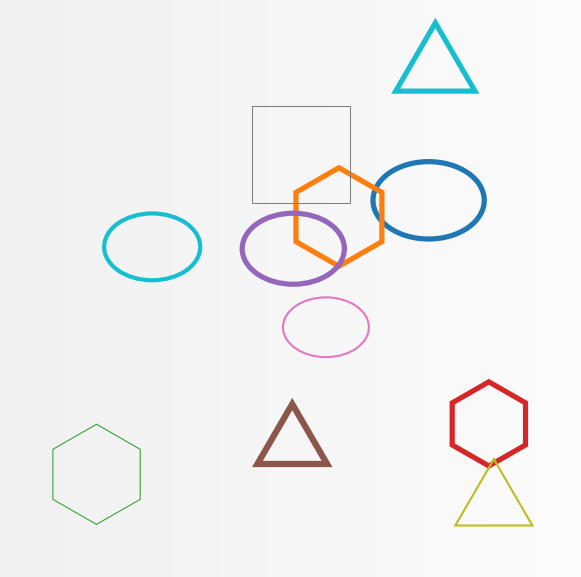[{"shape": "oval", "thickness": 2.5, "radius": 0.48, "center": [0.737, 0.652]}, {"shape": "hexagon", "thickness": 2.5, "radius": 0.43, "center": [0.583, 0.623]}, {"shape": "hexagon", "thickness": 0.5, "radius": 0.43, "center": [0.166, 0.178]}, {"shape": "hexagon", "thickness": 2.5, "radius": 0.36, "center": [0.841, 0.265]}, {"shape": "oval", "thickness": 2.5, "radius": 0.44, "center": [0.505, 0.568]}, {"shape": "triangle", "thickness": 3, "radius": 0.35, "center": [0.503, 0.23]}, {"shape": "oval", "thickness": 1, "radius": 0.37, "center": [0.561, 0.432]}, {"shape": "square", "thickness": 0.5, "radius": 0.42, "center": [0.518, 0.732]}, {"shape": "triangle", "thickness": 1, "radius": 0.38, "center": [0.85, 0.127]}, {"shape": "triangle", "thickness": 2.5, "radius": 0.39, "center": [0.749, 0.881]}, {"shape": "oval", "thickness": 2, "radius": 0.41, "center": [0.262, 0.572]}]